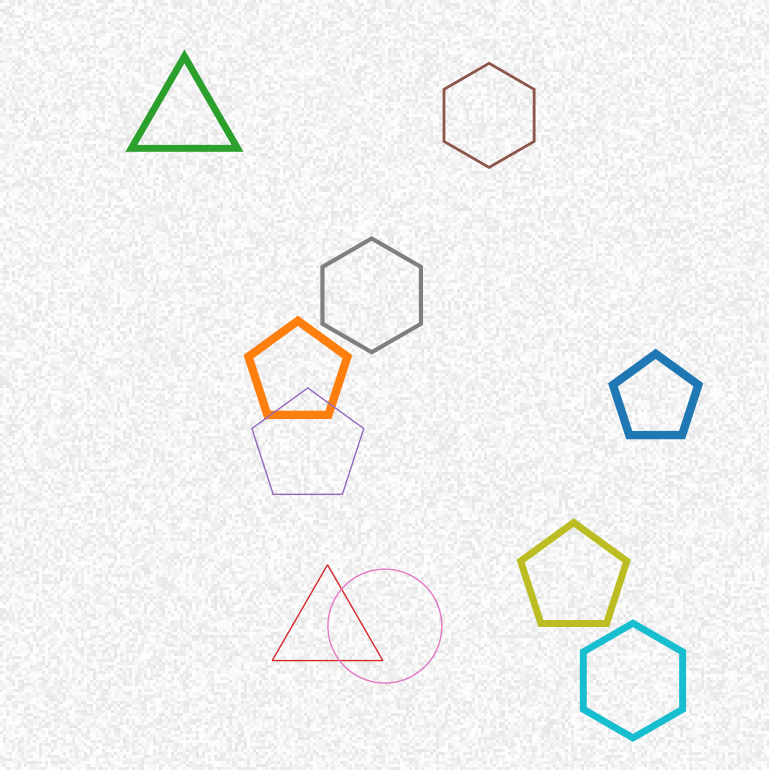[{"shape": "pentagon", "thickness": 3, "radius": 0.29, "center": [0.852, 0.482]}, {"shape": "pentagon", "thickness": 3, "radius": 0.34, "center": [0.387, 0.516]}, {"shape": "triangle", "thickness": 2.5, "radius": 0.4, "center": [0.24, 0.847]}, {"shape": "triangle", "thickness": 0.5, "radius": 0.41, "center": [0.425, 0.184]}, {"shape": "pentagon", "thickness": 0.5, "radius": 0.38, "center": [0.4, 0.42]}, {"shape": "hexagon", "thickness": 1, "radius": 0.34, "center": [0.635, 0.85]}, {"shape": "circle", "thickness": 0.5, "radius": 0.37, "center": [0.5, 0.187]}, {"shape": "hexagon", "thickness": 1.5, "radius": 0.37, "center": [0.483, 0.616]}, {"shape": "pentagon", "thickness": 2.5, "radius": 0.36, "center": [0.745, 0.249]}, {"shape": "hexagon", "thickness": 2.5, "radius": 0.37, "center": [0.822, 0.116]}]